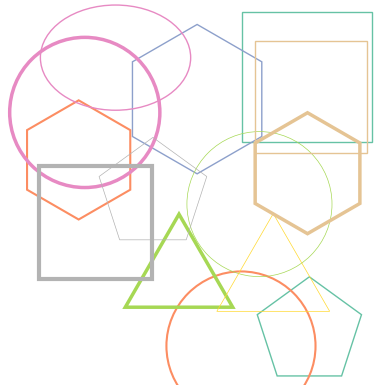[{"shape": "square", "thickness": 1, "radius": 0.84, "center": [0.797, 0.799]}, {"shape": "pentagon", "thickness": 1, "radius": 0.71, "center": [0.804, 0.139]}, {"shape": "circle", "thickness": 1.5, "radius": 0.97, "center": [0.626, 0.101]}, {"shape": "hexagon", "thickness": 1.5, "radius": 0.77, "center": [0.204, 0.585]}, {"shape": "hexagon", "thickness": 1, "radius": 0.97, "center": [0.512, 0.742]}, {"shape": "oval", "thickness": 1, "radius": 0.98, "center": [0.3, 0.85]}, {"shape": "circle", "thickness": 2.5, "radius": 0.98, "center": [0.22, 0.708]}, {"shape": "triangle", "thickness": 2.5, "radius": 0.81, "center": [0.465, 0.283]}, {"shape": "circle", "thickness": 0.5, "radius": 0.94, "center": [0.674, 0.47]}, {"shape": "triangle", "thickness": 0.5, "radius": 0.85, "center": [0.71, 0.276]}, {"shape": "hexagon", "thickness": 2.5, "radius": 0.79, "center": [0.799, 0.55]}, {"shape": "square", "thickness": 1, "radius": 0.73, "center": [0.807, 0.747]}, {"shape": "pentagon", "thickness": 0.5, "radius": 0.74, "center": [0.397, 0.496]}, {"shape": "square", "thickness": 3, "radius": 0.74, "center": [0.248, 0.421]}]